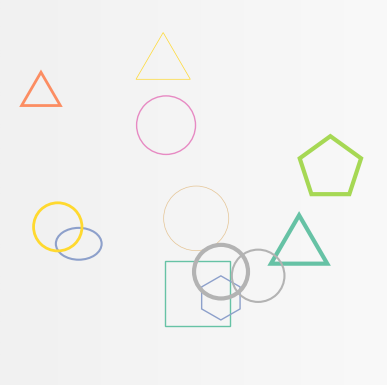[{"shape": "triangle", "thickness": 3, "radius": 0.42, "center": [0.772, 0.357]}, {"shape": "square", "thickness": 1, "radius": 0.42, "center": [0.51, 0.237]}, {"shape": "triangle", "thickness": 2, "radius": 0.29, "center": [0.106, 0.755]}, {"shape": "hexagon", "thickness": 1, "radius": 0.29, "center": [0.57, 0.226]}, {"shape": "oval", "thickness": 1.5, "radius": 0.3, "center": [0.203, 0.367]}, {"shape": "circle", "thickness": 1, "radius": 0.38, "center": [0.429, 0.675]}, {"shape": "pentagon", "thickness": 3, "radius": 0.42, "center": [0.853, 0.563]}, {"shape": "circle", "thickness": 2, "radius": 0.31, "center": [0.149, 0.411]}, {"shape": "triangle", "thickness": 0.5, "radius": 0.4, "center": [0.421, 0.835]}, {"shape": "circle", "thickness": 0.5, "radius": 0.42, "center": [0.506, 0.433]}, {"shape": "circle", "thickness": 3, "radius": 0.35, "center": [0.57, 0.294]}, {"shape": "circle", "thickness": 1.5, "radius": 0.34, "center": [0.666, 0.284]}]